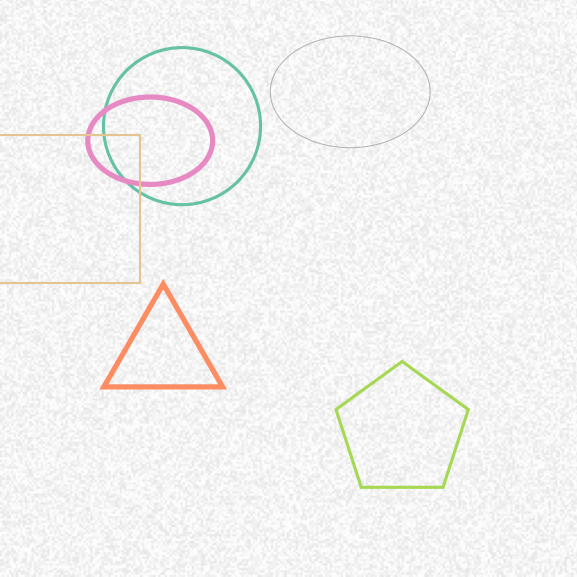[{"shape": "circle", "thickness": 1.5, "radius": 0.68, "center": [0.315, 0.781]}, {"shape": "triangle", "thickness": 2.5, "radius": 0.59, "center": [0.283, 0.389]}, {"shape": "oval", "thickness": 2.5, "radius": 0.54, "center": [0.26, 0.755]}, {"shape": "pentagon", "thickness": 1.5, "radius": 0.6, "center": [0.696, 0.253]}, {"shape": "square", "thickness": 1, "radius": 0.64, "center": [0.115, 0.637]}, {"shape": "oval", "thickness": 0.5, "radius": 0.69, "center": [0.606, 0.84]}]